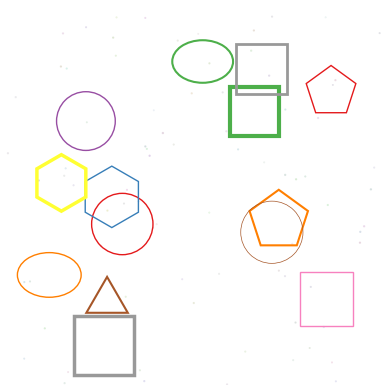[{"shape": "pentagon", "thickness": 1, "radius": 0.34, "center": [0.86, 0.762]}, {"shape": "circle", "thickness": 1, "radius": 0.4, "center": [0.318, 0.418]}, {"shape": "hexagon", "thickness": 1, "radius": 0.4, "center": [0.29, 0.489]}, {"shape": "oval", "thickness": 1.5, "radius": 0.39, "center": [0.526, 0.84]}, {"shape": "square", "thickness": 3, "radius": 0.32, "center": [0.661, 0.712]}, {"shape": "circle", "thickness": 1, "radius": 0.38, "center": [0.223, 0.686]}, {"shape": "oval", "thickness": 1, "radius": 0.41, "center": [0.128, 0.286]}, {"shape": "pentagon", "thickness": 1.5, "radius": 0.4, "center": [0.724, 0.427]}, {"shape": "hexagon", "thickness": 2.5, "radius": 0.37, "center": [0.159, 0.525]}, {"shape": "circle", "thickness": 0.5, "radius": 0.4, "center": [0.706, 0.397]}, {"shape": "triangle", "thickness": 1.5, "radius": 0.31, "center": [0.278, 0.219]}, {"shape": "square", "thickness": 1, "radius": 0.35, "center": [0.849, 0.224]}, {"shape": "square", "thickness": 2.5, "radius": 0.39, "center": [0.27, 0.103]}, {"shape": "square", "thickness": 2, "radius": 0.33, "center": [0.68, 0.821]}]